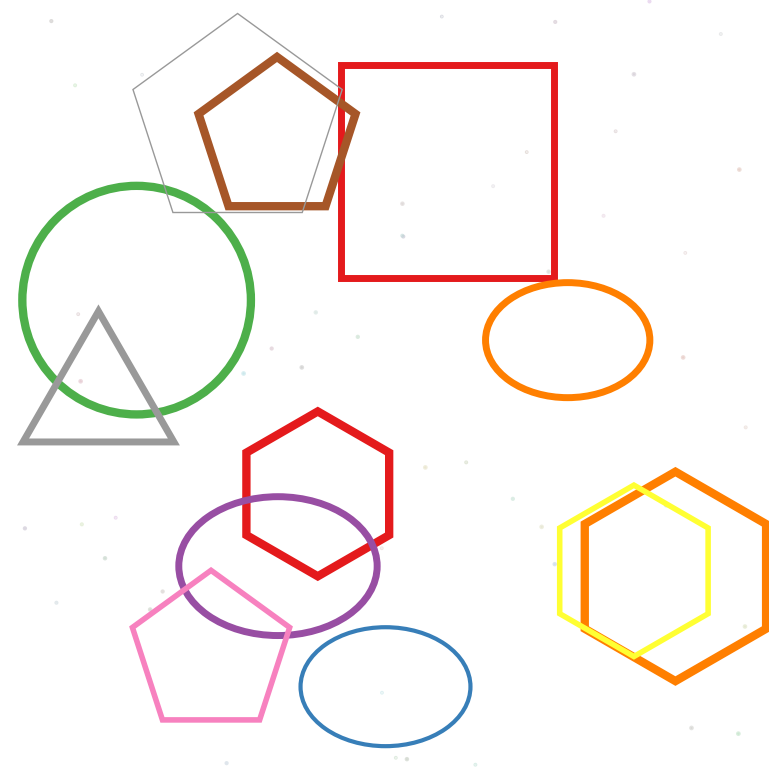[{"shape": "square", "thickness": 2.5, "radius": 0.69, "center": [0.581, 0.777]}, {"shape": "hexagon", "thickness": 3, "radius": 0.54, "center": [0.413, 0.359]}, {"shape": "oval", "thickness": 1.5, "radius": 0.55, "center": [0.501, 0.108]}, {"shape": "circle", "thickness": 3, "radius": 0.74, "center": [0.177, 0.61]}, {"shape": "oval", "thickness": 2.5, "radius": 0.64, "center": [0.361, 0.265]}, {"shape": "hexagon", "thickness": 3, "radius": 0.68, "center": [0.877, 0.251]}, {"shape": "oval", "thickness": 2.5, "radius": 0.53, "center": [0.737, 0.558]}, {"shape": "hexagon", "thickness": 2, "radius": 0.56, "center": [0.823, 0.259]}, {"shape": "pentagon", "thickness": 3, "radius": 0.54, "center": [0.36, 0.819]}, {"shape": "pentagon", "thickness": 2, "radius": 0.54, "center": [0.274, 0.152]}, {"shape": "triangle", "thickness": 2.5, "radius": 0.57, "center": [0.128, 0.483]}, {"shape": "pentagon", "thickness": 0.5, "radius": 0.71, "center": [0.309, 0.84]}]